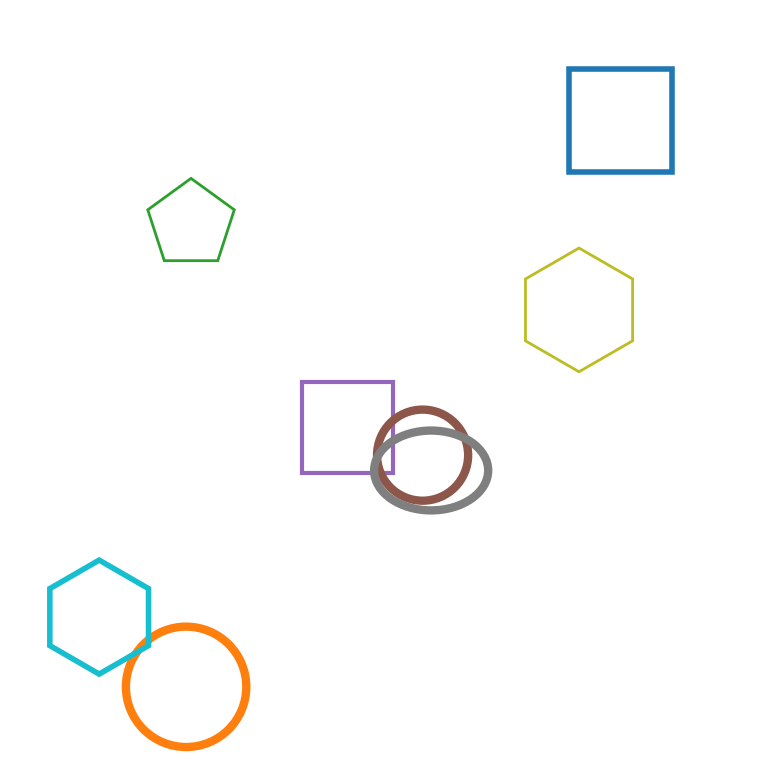[{"shape": "square", "thickness": 2, "radius": 0.34, "center": [0.805, 0.844]}, {"shape": "circle", "thickness": 3, "radius": 0.39, "center": [0.242, 0.108]}, {"shape": "pentagon", "thickness": 1, "radius": 0.3, "center": [0.248, 0.709]}, {"shape": "square", "thickness": 1.5, "radius": 0.3, "center": [0.451, 0.445]}, {"shape": "circle", "thickness": 3, "radius": 0.3, "center": [0.549, 0.409]}, {"shape": "oval", "thickness": 3, "radius": 0.37, "center": [0.56, 0.389]}, {"shape": "hexagon", "thickness": 1, "radius": 0.4, "center": [0.752, 0.598]}, {"shape": "hexagon", "thickness": 2, "radius": 0.37, "center": [0.129, 0.199]}]